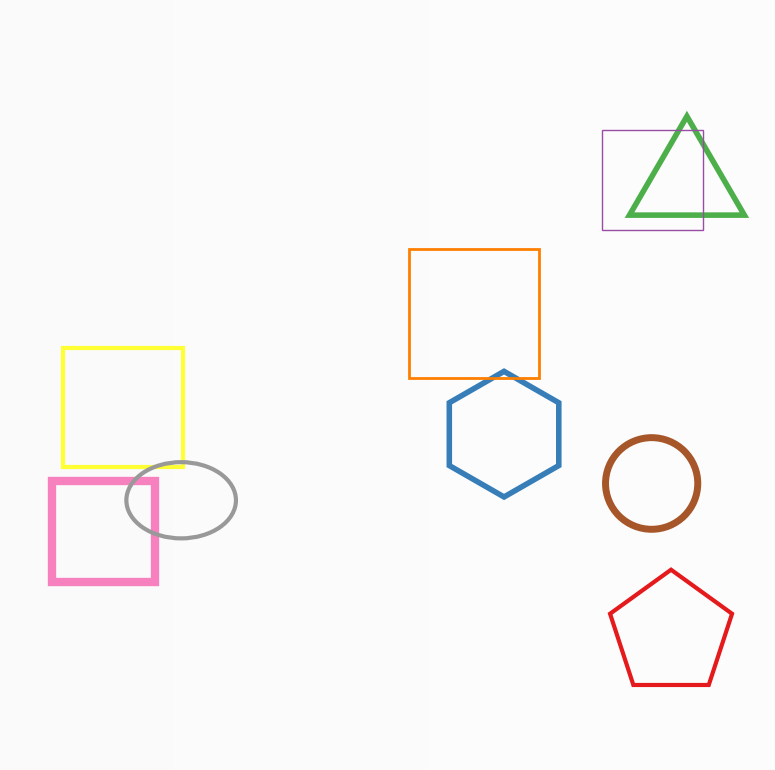[{"shape": "pentagon", "thickness": 1.5, "radius": 0.41, "center": [0.866, 0.177]}, {"shape": "hexagon", "thickness": 2, "radius": 0.41, "center": [0.65, 0.436]}, {"shape": "triangle", "thickness": 2, "radius": 0.43, "center": [0.886, 0.763]}, {"shape": "square", "thickness": 0.5, "radius": 0.33, "center": [0.842, 0.766]}, {"shape": "square", "thickness": 1, "radius": 0.42, "center": [0.611, 0.593]}, {"shape": "square", "thickness": 1.5, "radius": 0.39, "center": [0.159, 0.47]}, {"shape": "circle", "thickness": 2.5, "radius": 0.3, "center": [0.841, 0.372]}, {"shape": "square", "thickness": 3, "radius": 0.33, "center": [0.133, 0.31]}, {"shape": "oval", "thickness": 1.5, "radius": 0.35, "center": [0.234, 0.35]}]